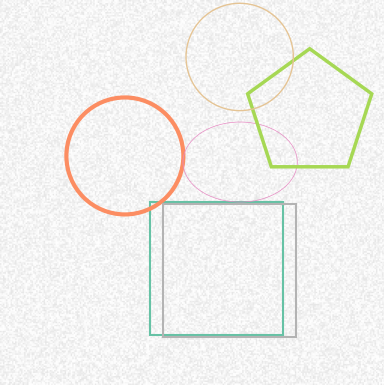[{"shape": "square", "thickness": 1.5, "radius": 0.86, "center": [0.563, 0.303]}, {"shape": "circle", "thickness": 3, "radius": 0.76, "center": [0.324, 0.595]}, {"shape": "oval", "thickness": 0.5, "radius": 0.74, "center": [0.624, 0.579]}, {"shape": "pentagon", "thickness": 2.5, "radius": 0.85, "center": [0.804, 0.704]}, {"shape": "circle", "thickness": 1, "radius": 0.7, "center": [0.623, 0.852]}, {"shape": "square", "thickness": 1.5, "radius": 0.86, "center": [0.595, 0.297]}]